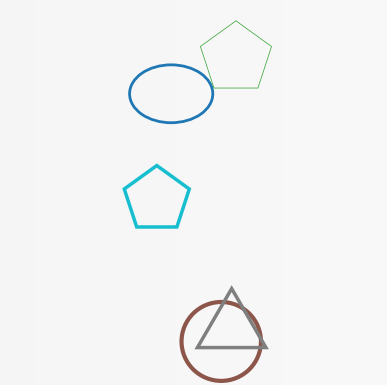[{"shape": "oval", "thickness": 2, "radius": 0.54, "center": [0.442, 0.756]}, {"shape": "pentagon", "thickness": 0.5, "radius": 0.48, "center": [0.609, 0.849]}, {"shape": "circle", "thickness": 3, "radius": 0.51, "center": [0.571, 0.113]}, {"shape": "triangle", "thickness": 2.5, "radius": 0.51, "center": [0.598, 0.148]}, {"shape": "pentagon", "thickness": 2.5, "radius": 0.44, "center": [0.405, 0.482]}]